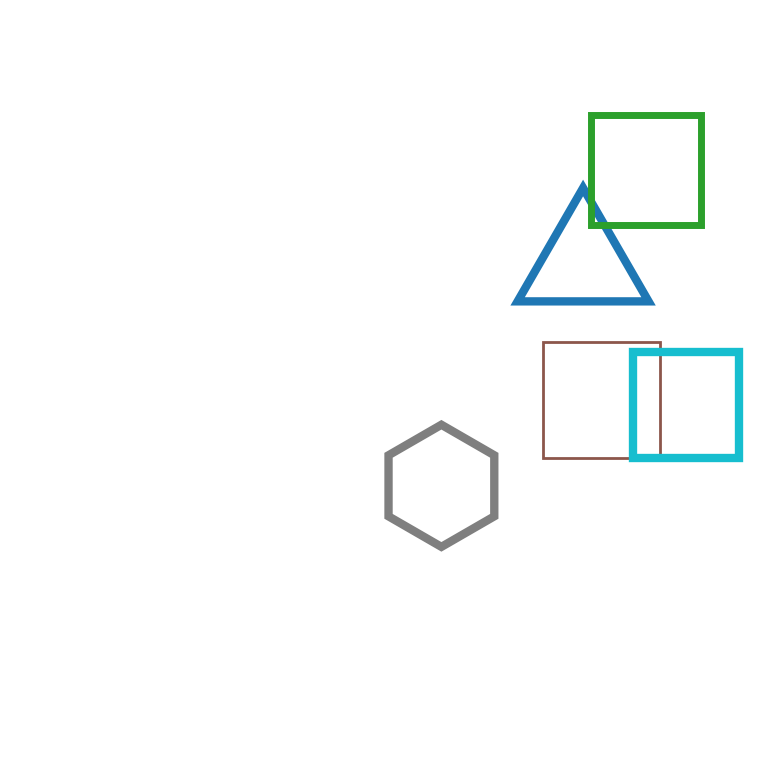[{"shape": "triangle", "thickness": 3, "radius": 0.49, "center": [0.757, 0.658]}, {"shape": "square", "thickness": 2.5, "radius": 0.36, "center": [0.839, 0.779]}, {"shape": "square", "thickness": 1, "radius": 0.38, "center": [0.781, 0.48]}, {"shape": "hexagon", "thickness": 3, "radius": 0.4, "center": [0.573, 0.369]}, {"shape": "square", "thickness": 3, "radius": 0.35, "center": [0.891, 0.474]}]